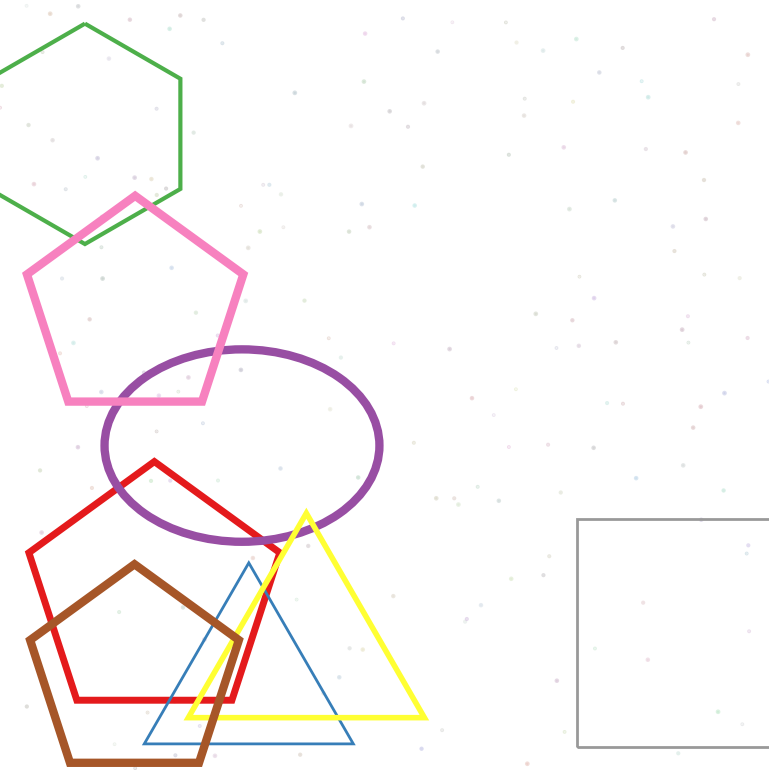[{"shape": "pentagon", "thickness": 2.5, "radius": 0.86, "center": [0.2, 0.229]}, {"shape": "triangle", "thickness": 1, "radius": 0.78, "center": [0.323, 0.112]}, {"shape": "hexagon", "thickness": 1.5, "radius": 0.72, "center": [0.11, 0.826]}, {"shape": "oval", "thickness": 3, "radius": 0.89, "center": [0.314, 0.421]}, {"shape": "triangle", "thickness": 2, "radius": 0.89, "center": [0.398, 0.156]}, {"shape": "pentagon", "thickness": 3, "radius": 0.71, "center": [0.175, 0.125]}, {"shape": "pentagon", "thickness": 3, "radius": 0.74, "center": [0.176, 0.598]}, {"shape": "square", "thickness": 1, "radius": 0.74, "center": [0.898, 0.178]}]